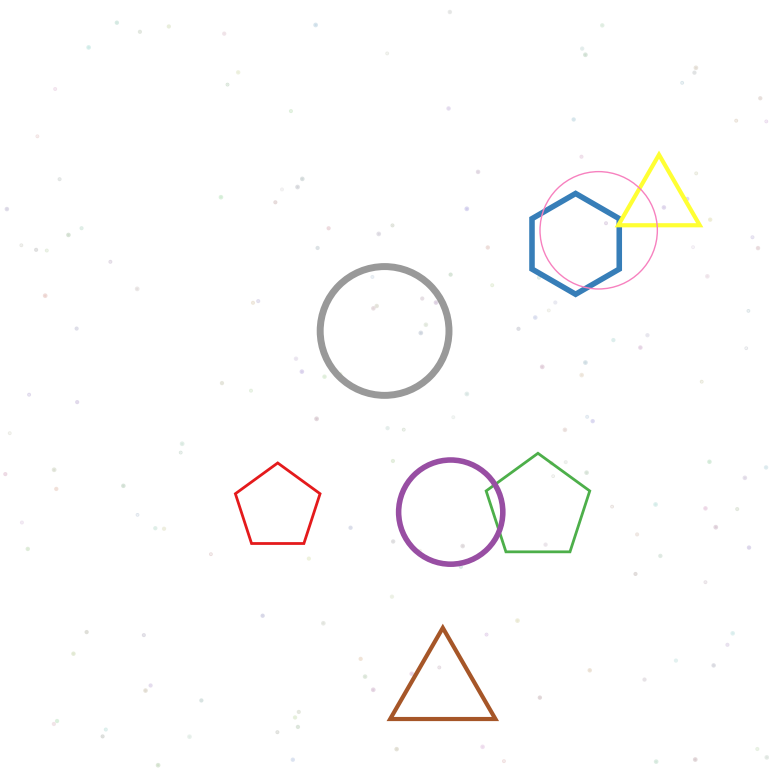[{"shape": "pentagon", "thickness": 1, "radius": 0.29, "center": [0.361, 0.341]}, {"shape": "hexagon", "thickness": 2, "radius": 0.33, "center": [0.748, 0.683]}, {"shape": "pentagon", "thickness": 1, "radius": 0.35, "center": [0.699, 0.341]}, {"shape": "circle", "thickness": 2, "radius": 0.34, "center": [0.585, 0.335]}, {"shape": "triangle", "thickness": 1.5, "radius": 0.31, "center": [0.856, 0.738]}, {"shape": "triangle", "thickness": 1.5, "radius": 0.39, "center": [0.575, 0.106]}, {"shape": "circle", "thickness": 0.5, "radius": 0.38, "center": [0.778, 0.701]}, {"shape": "circle", "thickness": 2.5, "radius": 0.42, "center": [0.499, 0.57]}]